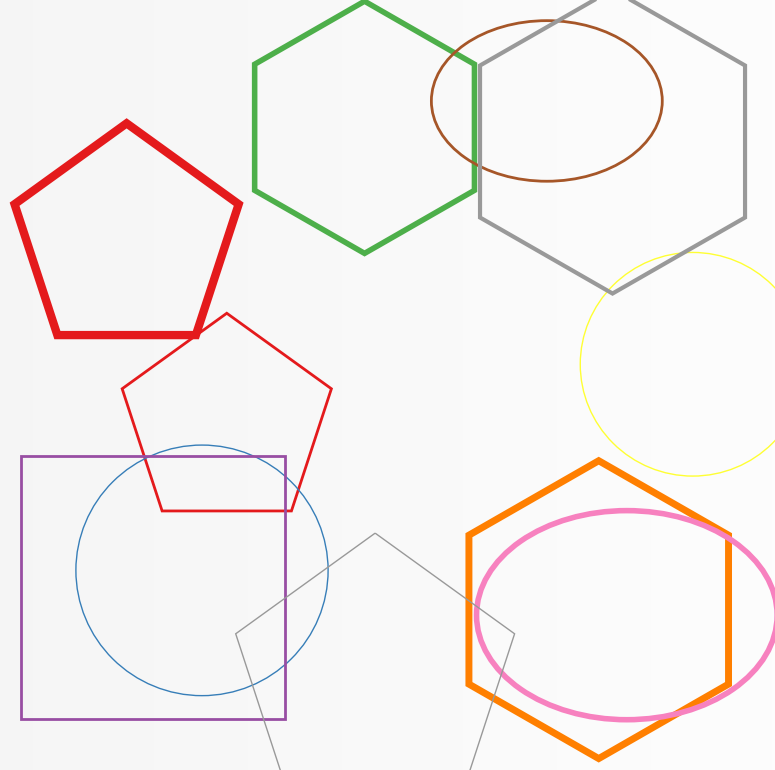[{"shape": "pentagon", "thickness": 1, "radius": 0.71, "center": [0.293, 0.451]}, {"shape": "pentagon", "thickness": 3, "radius": 0.76, "center": [0.163, 0.688]}, {"shape": "circle", "thickness": 0.5, "radius": 0.81, "center": [0.261, 0.259]}, {"shape": "hexagon", "thickness": 2, "radius": 0.82, "center": [0.47, 0.835]}, {"shape": "square", "thickness": 1, "radius": 0.85, "center": [0.197, 0.237]}, {"shape": "hexagon", "thickness": 2.5, "radius": 0.97, "center": [0.773, 0.208]}, {"shape": "circle", "thickness": 0.5, "radius": 0.73, "center": [0.894, 0.527]}, {"shape": "oval", "thickness": 1, "radius": 0.74, "center": [0.706, 0.869]}, {"shape": "oval", "thickness": 2, "radius": 0.97, "center": [0.809, 0.201]}, {"shape": "pentagon", "thickness": 0.5, "radius": 0.95, "center": [0.484, 0.118]}, {"shape": "hexagon", "thickness": 1.5, "radius": 0.99, "center": [0.79, 0.816]}]